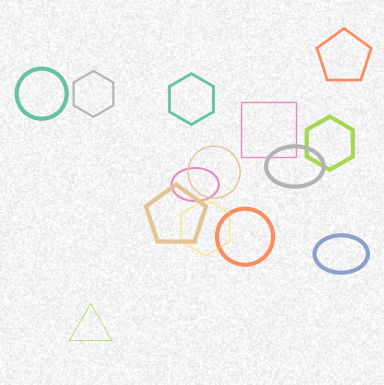[{"shape": "hexagon", "thickness": 2, "radius": 0.33, "center": [0.497, 0.743]}, {"shape": "circle", "thickness": 3, "radius": 0.33, "center": [0.108, 0.757]}, {"shape": "pentagon", "thickness": 2, "radius": 0.37, "center": [0.894, 0.852]}, {"shape": "circle", "thickness": 3, "radius": 0.36, "center": [0.636, 0.385]}, {"shape": "oval", "thickness": 3, "radius": 0.35, "center": [0.886, 0.34]}, {"shape": "square", "thickness": 1, "radius": 0.36, "center": [0.697, 0.664]}, {"shape": "oval", "thickness": 1.5, "radius": 0.31, "center": [0.507, 0.521]}, {"shape": "triangle", "thickness": 0.5, "radius": 0.32, "center": [0.235, 0.147]}, {"shape": "hexagon", "thickness": 3, "radius": 0.35, "center": [0.857, 0.628]}, {"shape": "hexagon", "thickness": 0.5, "radius": 0.37, "center": [0.534, 0.409]}, {"shape": "pentagon", "thickness": 3, "radius": 0.41, "center": [0.457, 0.439]}, {"shape": "circle", "thickness": 1, "radius": 0.34, "center": [0.556, 0.553]}, {"shape": "hexagon", "thickness": 1.5, "radius": 0.3, "center": [0.243, 0.756]}, {"shape": "oval", "thickness": 3, "radius": 0.37, "center": [0.766, 0.568]}]